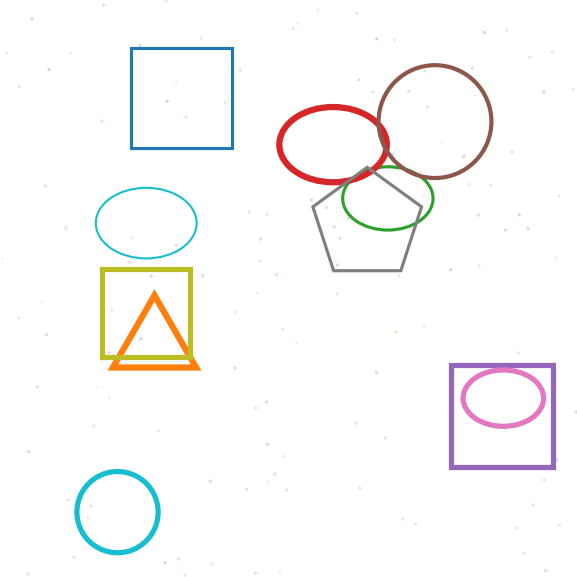[{"shape": "square", "thickness": 1.5, "radius": 0.44, "center": [0.314, 0.83]}, {"shape": "triangle", "thickness": 3, "radius": 0.42, "center": [0.267, 0.404]}, {"shape": "oval", "thickness": 1.5, "radius": 0.39, "center": [0.672, 0.656]}, {"shape": "oval", "thickness": 3, "radius": 0.47, "center": [0.577, 0.749]}, {"shape": "square", "thickness": 2.5, "radius": 0.44, "center": [0.869, 0.279]}, {"shape": "circle", "thickness": 2, "radius": 0.49, "center": [0.753, 0.789]}, {"shape": "oval", "thickness": 2.5, "radius": 0.35, "center": [0.872, 0.31]}, {"shape": "pentagon", "thickness": 1.5, "radius": 0.49, "center": [0.636, 0.61]}, {"shape": "square", "thickness": 2.5, "radius": 0.38, "center": [0.252, 0.457]}, {"shape": "oval", "thickness": 1, "radius": 0.44, "center": [0.253, 0.613]}, {"shape": "circle", "thickness": 2.5, "radius": 0.35, "center": [0.204, 0.112]}]